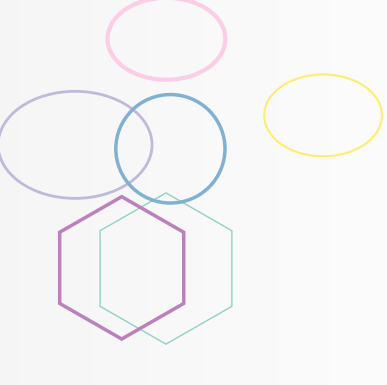[{"shape": "hexagon", "thickness": 1, "radius": 0.98, "center": [0.428, 0.303]}, {"shape": "oval", "thickness": 2, "radius": 0.99, "center": [0.194, 0.624]}, {"shape": "circle", "thickness": 2.5, "radius": 0.7, "center": [0.44, 0.614]}, {"shape": "oval", "thickness": 3, "radius": 0.76, "center": [0.429, 0.899]}, {"shape": "hexagon", "thickness": 2.5, "radius": 0.92, "center": [0.314, 0.304]}, {"shape": "oval", "thickness": 1.5, "radius": 0.76, "center": [0.834, 0.7]}]